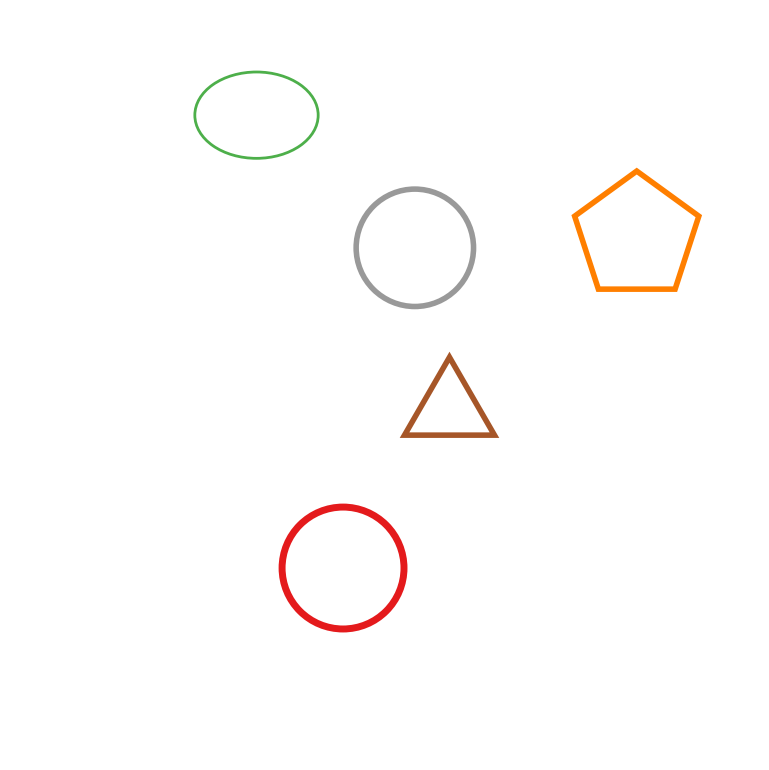[{"shape": "circle", "thickness": 2.5, "radius": 0.4, "center": [0.446, 0.262]}, {"shape": "oval", "thickness": 1, "radius": 0.4, "center": [0.333, 0.85]}, {"shape": "pentagon", "thickness": 2, "radius": 0.42, "center": [0.827, 0.693]}, {"shape": "triangle", "thickness": 2, "radius": 0.34, "center": [0.584, 0.469]}, {"shape": "circle", "thickness": 2, "radius": 0.38, "center": [0.539, 0.678]}]